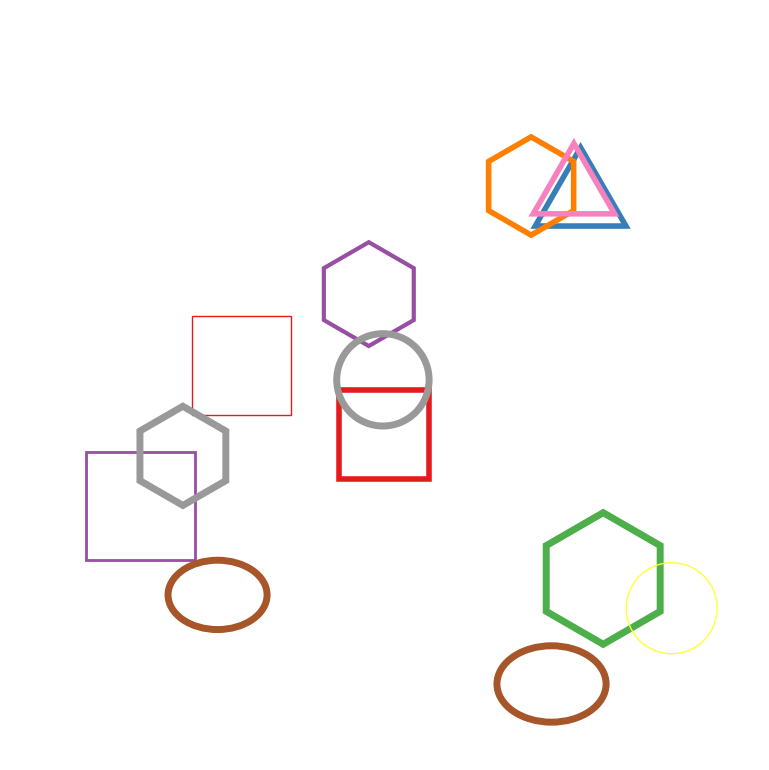[{"shape": "square", "thickness": 2, "radius": 0.29, "center": [0.499, 0.435]}, {"shape": "square", "thickness": 0.5, "radius": 0.32, "center": [0.314, 0.525]}, {"shape": "triangle", "thickness": 2, "radius": 0.34, "center": [0.754, 0.74]}, {"shape": "hexagon", "thickness": 2.5, "radius": 0.43, "center": [0.783, 0.249]}, {"shape": "hexagon", "thickness": 1.5, "radius": 0.34, "center": [0.479, 0.618]}, {"shape": "square", "thickness": 1, "radius": 0.35, "center": [0.183, 0.343]}, {"shape": "hexagon", "thickness": 2, "radius": 0.32, "center": [0.69, 0.758]}, {"shape": "circle", "thickness": 0.5, "radius": 0.3, "center": [0.872, 0.21]}, {"shape": "oval", "thickness": 2.5, "radius": 0.32, "center": [0.283, 0.227]}, {"shape": "oval", "thickness": 2.5, "radius": 0.35, "center": [0.716, 0.112]}, {"shape": "triangle", "thickness": 2, "radius": 0.3, "center": [0.745, 0.753]}, {"shape": "circle", "thickness": 2.5, "radius": 0.3, "center": [0.497, 0.507]}, {"shape": "hexagon", "thickness": 2.5, "radius": 0.32, "center": [0.238, 0.408]}]